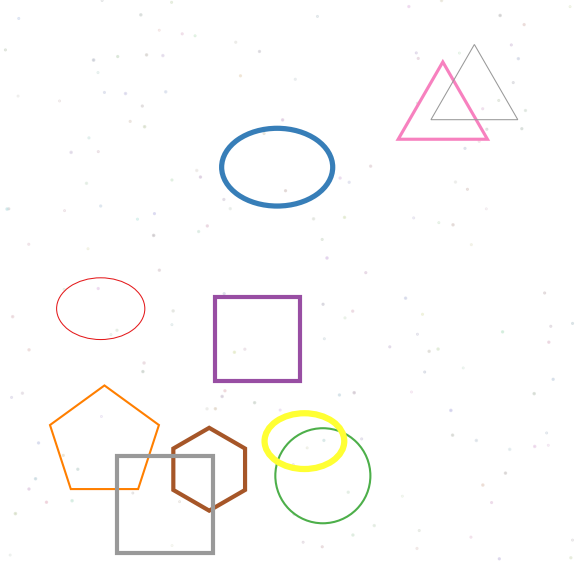[{"shape": "oval", "thickness": 0.5, "radius": 0.38, "center": [0.174, 0.465]}, {"shape": "oval", "thickness": 2.5, "radius": 0.48, "center": [0.48, 0.71]}, {"shape": "circle", "thickness": 1, "radius": 0.41, "center": [0.559, 0.175]}, {"shape": "square", "thickness": 2, "radius": 0.37, "center": [0.446, 0.412]}, {"shape": "pentagon", "thickness": 1, "radius": 0.5, "center": [0.181, 0.233]}, {"shape": "oval", "thickness": 3, "radius": 0.35, "center": [0.527, 0.235]}, {"shape": "hexagon", "thickness": 2, "radius": 0.36, "center": [0.362, 0.187]}, {"shape": "triangle", "thickness": 1.5, "radius": 0.45, "center": [0.767, 0.803]}, {"shape": "triangle", "thickness": 0.5, "radius": 0.43, "center": [0.821, 0.835]}, {"shape": "square", "thickness": 2, "radius": 0.42, "center": [0.286, 0.126]}]